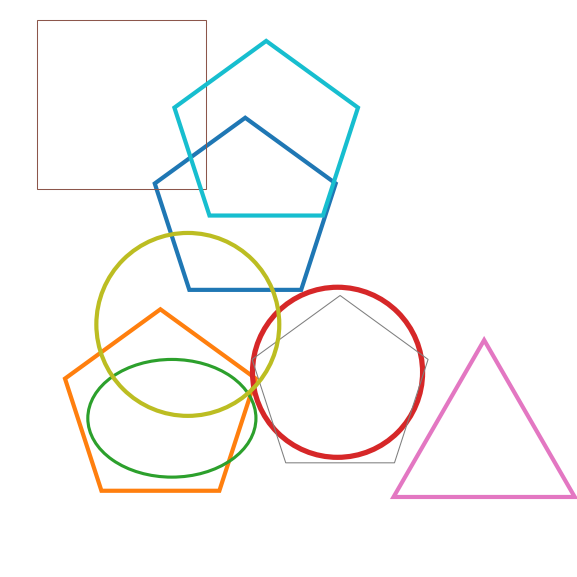[{"shape": "pentagon", "thickness": 2, "radius": 0.82, "center": [0.425, 0.63]}, {"shape": "pentagon", "thickness": 2, "radius": 0.87, "center": [0.278, 0.29]}, {"shape": "oval", "thickness": 1.5, "radius": 0.73, "center": [0.298, 0.275]}, {"shape": "circle", "thickness": 2.5, "radius": 0.74, "center": [0.584, 0.354]}, {"shape": "square", "thickness": 0.5, "radius": 0.73, "center": [0.211, 0.818]}, {"shape": "triangle", "thickness": 2, "radius": 0.91, "center": [0.838, 0.229]}, {"shape": "pentagon", "thickness": 0.5, "radius": 0.8, "center": [0.589, 0.327]}, {"shape": "circle", "thickness": 2, "radius": 0.79, "center": [0.325, 0.437]}, {"shape": "pentagon", "thickness": 2, "radius": 0.84, "center": [0.461, 0.761]}]